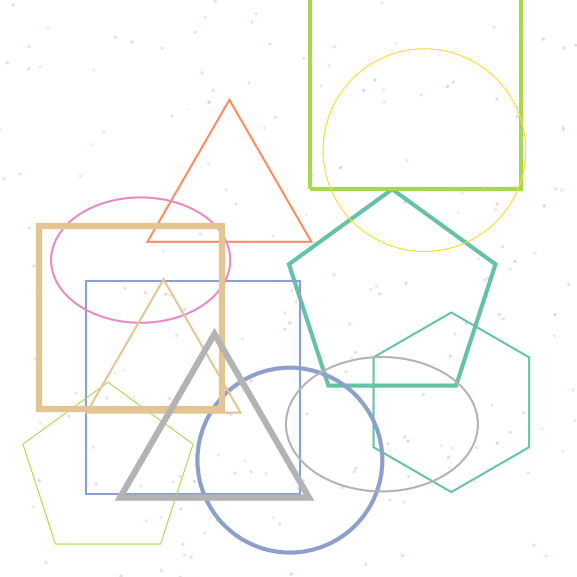[{"shape": "pentagon", "thickness": 2, "radius": 0.94, "center": [0.679, 0.483]}, {"shape": "hexagon", "thickness": 1, "radius": 0.78, "center": [0.782, 0.303]}, {"shape": "triangle", "thickness": 1, "radius": 0.82, "center": [0.397, 0.662]}, {"shape": "square", "thickness": 1, "radius": 0.92, "center": [0.334, 0.328]}, {"shape": "circle", "thickness": 2, "radius": 0.8, "center": [0.502, 0.202]}, {"shape": "oval", "thickness": 1, "radius": 0.78, "center": [0.244, 0.549]}, {"shape": "square", "thickness": 2, "radius": 0.91, "center": [0.72, 0.854]}, {"shape": "pentagon", "thickness": 0.5, "radius": 0.77, "center": [0.187, 0.182]}, {"shape": "circle", "thickness": 0.5, "radius": 0.88, "center": [0.735, 0.739]}, {"shape": "square", "thickness": 3, "radius": 0.8, "center": [0.226, 0.449]}, {"shape": "triangle", "thickness": 1, "radius": 0.77, "center": [0.283, 0.362]}, {"shape": "triangle", "thickness": 3, "radius": 0.94, "center": [0.371, 0.232]}, {"shape": "oval", "thickness": 1, "radius": 0.83, "center": [0.661, 0.265]}]